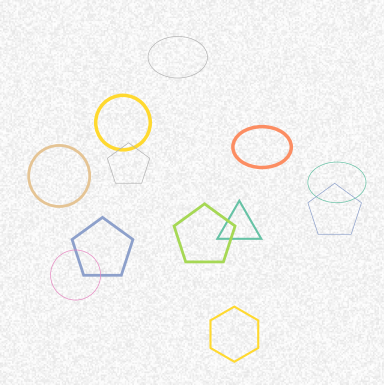[{"shape": "oval", "thickness": 0.5, "radius": 0.38, "center": [0.875, 0.526]}, {"shape": "triangle", "thickness": 1.5, "radius": 0.33, "center": [0.622, 0.413]}, {"shape": "oval", "thickness": 2.5, "radius": 0.38, "center": [0.681, 0.618]}, {"shape": "pentagon", "thickness": 2, "radius": 0.42, "center": [0.266, 0.352]}, {"shape": "pentagon", "thickness": 0.5, "radius": 0.37, "center": [0.869, 0.451]}, {"shape": "circle", "thickness": 0.5, "radius": 0.33, "center": [0.196, 0.286]}, {"shape": "pentagon", "thickness": 2, "radius": 0.42, "center": [0.531, 0.387]}, {"shape": "circle", "thickness": 2.5, "radius": 0.35, "center": [0.319, 0.682]}, {"shape": "hexagon", "thickness": 1.5, "radius": 0.36, "center": [0.609, 0.132]}, {"shape": "circle", "thickness": 2, "radius": 0.4, "center": [0.154, 0.543]}, {"shape": "oval", "thickness": 0.5, "radius": 0.39, "center": [0.462, 0.851]}, {"shape": "pentagon", "thickness": 0.5, "radius": 0.29, "center": [0.334, 0.571]}]